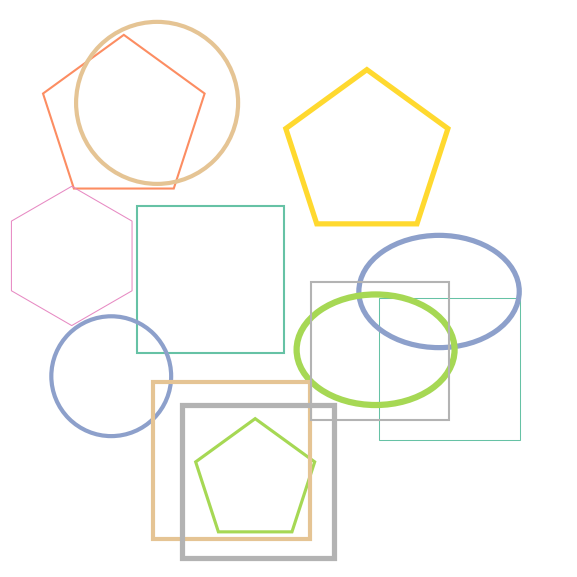[{"shape": "square", "thickness": 0.5, "radius": 0.61, "center": [0.778, 0.36]}, {"shape": "square", "thickness": 1, "radius": 0.64, "center": [0.365, 0.516]}, {"shape": "pentagon", "thickness": 1, "radius": 0.74, "center": [0.214, 0.792]}, {"shape": "circle", "thickness": 2, "radius": 0.52, "center": [0.193, 0.348]}, {"shape": "oval", "thickness": 2.5, "radius": 0.69, "center": [0.76, 0.494]}, {"shape": "hexagon", "thickness": 0.5, "radius": 0.6, "center": [0.124, 0.556]}, {"shape": "oval", "thickness": 3, "radius": 0.68, "center": [0.65, 0.394]}, {"shape": "pentagon", "thickness": 1.5, "radius": 0.54, "center": [0.442, 0.166]}, {"shape": "pentagon", "thickness": 2.5, "radius": 0.74, "center": [0.635, 0.731]}, {"shape": "circle", "thickness": 2, "radius": 0.7, "center": [0.272, 0.821]}, {"shape": "square", "thickness": 2, "radius": 0.68, "center": [0.401, 0.202]}, {"shape": "square", "thickness": 2.5, "radius": 0.66, "center": [0.446, 0.166]}, {"shape": "square", "thickness": 1, "radius": 0.6, "center": [0.658, 0.392]}]